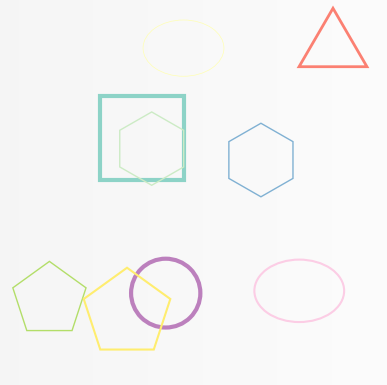[{"shape": "square", "thickness": 3, "radius": 0.54, "center": [0.366, 0.642]}, {"shape": "oval", "thickness": 0.5, "radius": 0.52, "center": [0.474, 0.875]}, {"shape": "triangle", "thickness": 2, "radius": 0.51, "center": [0.859, 0.877]}, {"shape": "hexagon", "thickness": 1, "radius": 0.48, "center": [0.673, 0.584]}, {"shape": "pentagon", "thickness": 1, "radius": 0.5, "center": [0.128, 0.222]}, {"shape": "oval", "thickness": 1.5, "radius": 0.58, "center": [0.772, 0.245]}, {"shape": "circle", "thickness": 3, "radius": 0.45, "center": [0.428, 0.239]}, {"shape": "hexagon", "thickness": 1, "radius": 0.48, "center": [0.392, 0.614]}, {"shape": "pentagon", "thickness": 1.5, "radius": 0.59, "center": [0.328, 0.187]}]